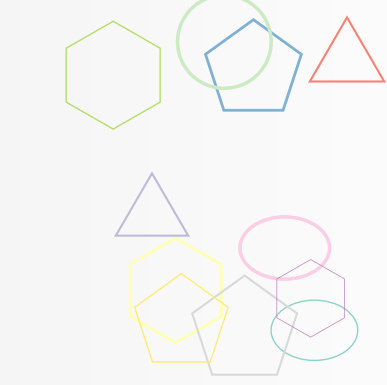[{"shape": "oval", "thickness": 1, "radius": 0.56, "center": [0.811, 0.142]}, {"shape": "hexagon", "thickness": 2, "radius": 0.68, "center": [0.454, 0.246]}, {"shape": "triangle", "thickness": 1.5, "radius": 0.54, "center": [0.392, 0.442]}, {"shape": "triangle", "thickness": 1.5, "radius": 0.55, "center": [0.896, 0.844]}, {"shape": "pentagon", "thickness": 2, "radius": 0.65, "center": [0.654, 0.819]}, {"shape": "hexagon", "thickness": 1, "radius": 0.7, "center": [0.292, 0.805]}, {"shape": "oval", "thickness": 2.5, "radius": 0.58, "center": [0.735, 0.356]}, {"shape": "pentagon", "thickness": 1.5, "radius": 0.71, "center": [0.631, 0.142]}, {"shape": "hexagon", "thickness": 0.5, "radius": 0.5, "center": [0.802, 0.225]}, {"shape": "circle", "thickness": 2.5, "radius": 0.6, "center": [0.579, 0.892]}, {"shape": "pentagon", "thickness": 1, "radius": 0.63, "center": [0.468, 0.163]}]